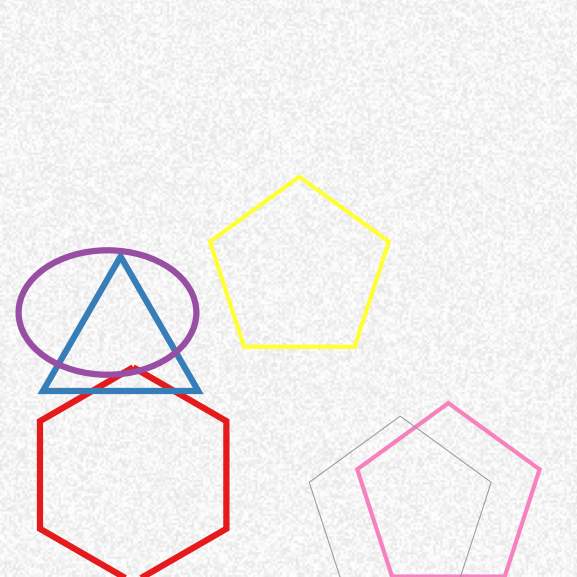[{"shape": "hexagon", "thickness": 3, "radius": 0.93, "center": [0.231, 0.177]}, {"shape": "triangle", "thickness": 3, "radius": 0.78, "center": [0.209, 0.4]}, {"shape": "oval", "thickness": 3, "radius": 0.77, "center": [0.186, 0.458]}, {"shape": "pentagon", "thickness": 2, "radius": 0.81, "center": [0.518, 0.53]}, {"shape": "pentagon", "thickness": 2, "radius": 0.83, "center": [0.776, 0.135]}, {"shape": "pentagon", "thickness": 0.5, "radius": 0.83, "center": [0.693, 0.113]}]